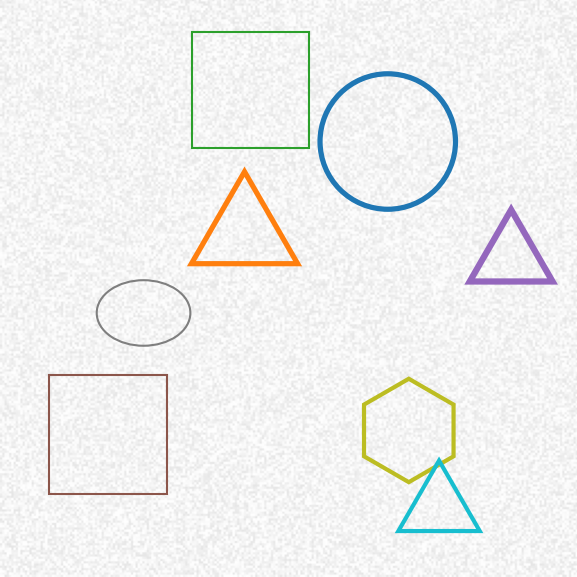[{"shape": "circle", "thickness": 2.5, "radius": 0.59, "center": [0.671, 0.754]}, {"shape": "triangle", "thickness": 2.5, "radius": 0.53, "center": [0.423, 0.596]}, {"shape": "square", "thickness": 1, "radius": 0.5, "center": [0.434, 0.843]}, {"shape": "triangle", "thickness": 3, "radius": 0.41, "center": [0.885, 0.553]}, {"shape": "square", "thickness": 1, "radius": 0.51, "center": [0.187, 0.247]}, {"shape": "oval", "thickness": 1, "radius": 0.41, "center": [0.249, 0.457]}, {"shape": "hexagon", "thickness": 2, "radius": 0.45, "center": [0.708, 0.254]}, {"shape": "triangle", "thickness": 2, "radius": 0.41, "center": [0.76, 0.12]}]